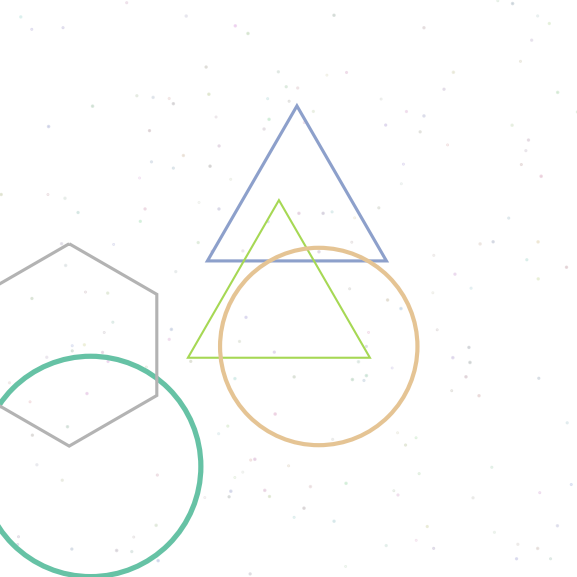[{"shape": "circle", "thickness": 2.5, "radius": 0.95, "center": [0.157, 0.191]}, {"shape": "triangle", "thickness": 1.5, "radius": 0.89, "center": [0.514, 0.637]}, {"shape": "triangle", "thickness": 1, "radius": 0.91, "center": [0.483, 0.471]}, {"shape": "circle", "thickness": 2, "radius": 0.85, "center": [0.552, 0.399]}, {"shape": "hexagon", "thickness": 1.5, "radius": 0.88, "center": [0.12, 0.402]}]